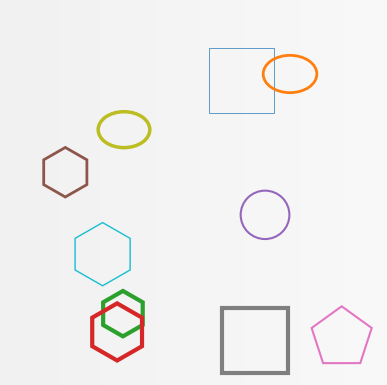[{"shape": "square", "thickness": 0.5, "radius": 0.42, "center": [0.623, 0.791]}, {"shape": "oval", "thickness": 2, "radius": 0.35, "center": [0.748, 0.808]}, {"shape": "hexagon", "thickness": 3, "radius": 0.29, "center": [0.317, 0.185]}, {"shape": "hexagon", "thickness": 3, "radius": 0.37, "center": [0.302, 0.138]}, {"shape": "circle", "thickness": 1.5, "radius": 0.31, "center": [0.684, 0.442]}, {"shape": "hexagon", "thickness": 2, "radius": 0.32, "center": [0.169, 0.553]}, {"shape": "pentagon", "thickness": 1.5, "radius": 0.41, "center": [0.882, 0.123]}, {"shape": "square", "thickness": 3, "radius": 0.42, "center": [0.658, 0.116]}, {"shape": "oval", "thickness": 2.5, "radius": 0.33, "center": [0.32, 0.663]}, {"shape": "hexagon", "thickness": 1, "radius": 0.41, "center": [0.265, 0.34]}]